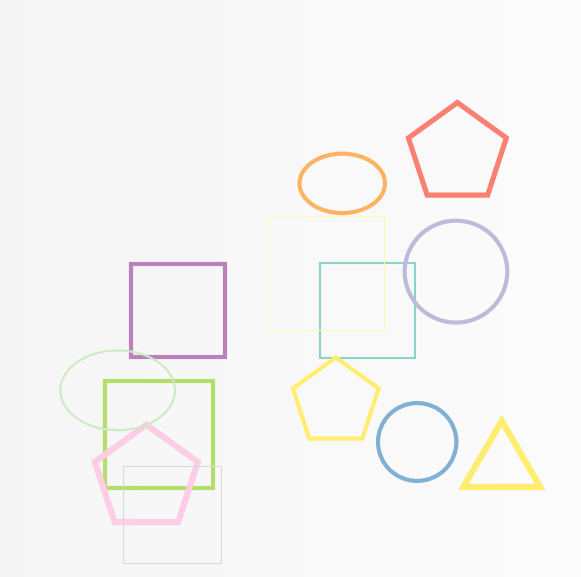[{"shape": "square", "thickness": 1, "radius": 0.41, "center": [0.633, 0.461]}, {"shape": "square", "thickness": 0.5, "radius": 0.49, "center": [0.562, 0.527]}, {"shape": "circle", "thickness": 2, "radius": 0.44, "center": [0.784, 0.529]}, {"shape": "pentagon", "thickness": 2.5, "radius": 0.44, "center": [0.787, 0.733]}, {"shape": "circle", "thickness": 2, "radius": 0.34, "center": [0.718, 0.234]}, {"shape": "oval", "thickness": 2, "radius": 0.37, "center": [0.589, 0.682]}, {"shape": "square", "thickness": 2, "radius": 0.46, "center": [0.273, 0.247]}, {"shape": "pentagon", "thickness": 3, "radius": 0.47, "center": [0.252, 0.17]}, {"shape": "square", "thickness": 0.5, "radius": 0.42, "center": [0.296, 0.109]}, {"shape": "square", "thickness": 2, "radius": 0.4, "center": [0.306, 0.462]}, {"shape": "oval", "thickness": 1, "radius": 0.49, "center": [0.202, 0.323]}, {"shape": "pentagon", "thickness": 2, "radius": 0.39, "center": [0.578, 0.302]}, {"shape": "triangle", "thickness": 3, "radius": 0.38, "center": [0.863, 0.194]}]